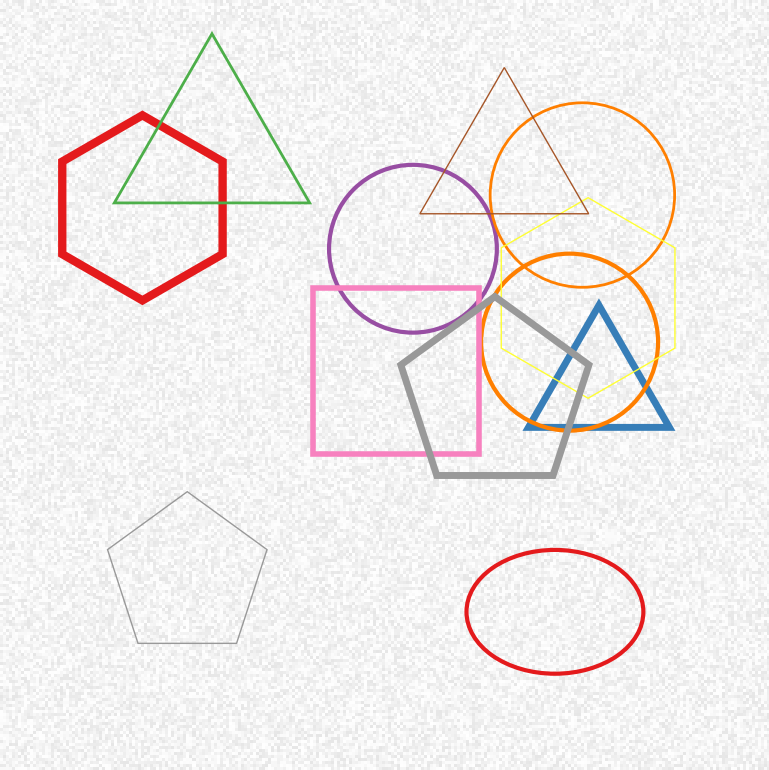[{"shape": "oval", "thickness": 1.5, "radius": 0.57, "center": [0.721, 0.205]}, {"shape": "hexagon", "thickness": 3, "radius": 0.6, "center": [0.185, 0.73]}, {"shape": "triangle", "thickness": 2.5, "radius": 0.53, "center": [0.778, 0.498]}, {"shape": "triangle", "thickness": 1, "radius": 0.73, "center": [0.275, 0.81]}, {"shape": "circle", "thickness": 1.5, "radius": 0.54, "center": [0.536, 0.677]}, {"shape": "circle", "thickness": 1.5, "radius": 0.57, "center": [0.74, 0.556]}, {"shape": "circle", "thickness": 1, "radius": 0.6, "center": [0.756, 0.747]}, {"shape": "hexagon", "thickness": 0.5, "radius": 0.65, "center": [0.764, 0.613]}, {"shape": "triangle", "thickness": 0.5, "radius": 0.63, "center": [0.655, 0.786]}, {"shape": "square", "thickness": 2, "radius": 0.54, "center": [0.514, 0.518]}, {"shape": "pentagon", "thickness": 2.5, "radius": 0.64, "center": [0.643, 0.486]}, {"shape": "pentagon", "thickness": 0.5, "radius": 0.54, "center": [0.243, 0.253]}]